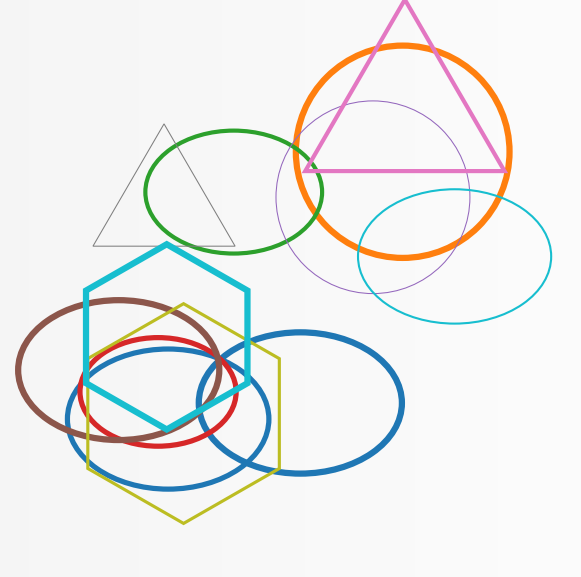[{"shape": "oval", "thickness": 2.5, "radius": 0.87, "center": [0.289, 0.273]}, {"shape": "oval", "thickness": 3, "radius": 0.87, "center": [0.517, 0.301]}, {"shape": "circle", "thickness": 3, "radius": 0.92, "center": [0.693, 0.736]}, {"shape": "oval", "thickness": 2, "radius": 0.76, "center": [0.402, 0.667]}, {"shape": "oval", "thickness": 2.5, "radius": 0.67, "center": [0.272, 0.321]}, {"shape": "circle", "thickness": 0.5, "radius": 0.83, "center": [0.642, 0.658]}, {"shape": "oval", "thickness": 3, "radius": 0.87, "center": [0.204, 0.358]}, {"shape": "triangle", "thickness": 2, "radius": 0.99, "center": [0.697, 0.802]}, {"shape": "triangle", "thickness": 0.5, "radius": 0.71, "center": [0.282, 0.643]}, {"shape": "hexagon", "thickness": 1.5, "radius": 0.95, "center": [0.316, 0.283]}, {"shape": "oval", "thickness": 1, "radius": 0.83, "center": [0.782, 0.555]}, {"shape": "hexagon", "thickness": 3, "radius": 0.8, "center": [0.287, 0.416]}]